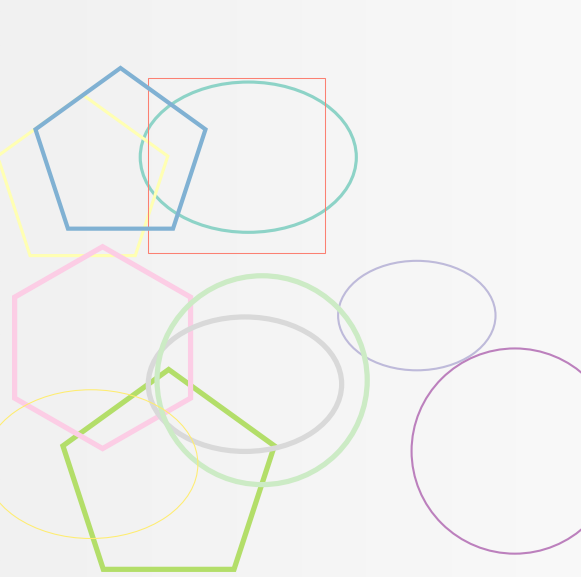[{"shape": "oval", "thickness": 1.5, "radius": 0.93, "center": [0.427, 0.727]}, {"shape": "pentagon", "thickness": 1.5, "radius": 0.77, "center": [0.142, 0.681]}, {"shape": "oval", "thickness": 1, "radius": 0.68, "center": [0.717, 0.453]}, {"shape": "square", "thickness": 0.5, "radius": 0.76, "center": [0.407, 0.713]}, {"shape": "pentagon", "thickness": 2, "radius": 0.77, "center": [0.207, 0.728]}, {"shape": "pentagon", "thickness": 2.5, "radius": 0.96, "center": [0.29, 0.168]}, {"shape": "hexagon", "thickness": 2.5, "radius": 0.87, "center": [0.177, 0.397]}, {"shape": "oval", "thickness": 2.5, "radius": 0.83, "center": [0.421, 0.334]}, {"shape": "circle", "thickness": 1, "radius": 0.89, "center": [0.886, 0.218]}, {"shape": "circle", "thickness": 2.5, "radius": 0.9, "center": [0.451, 0.341]}, {"shape": "oval", "thickness": 0.5, "radius": 0.92, "center": [0.156, 0.195]}]